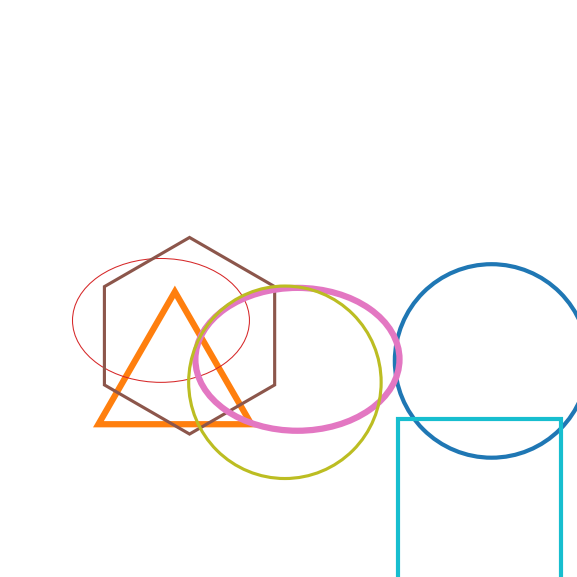[{"shape": "circle", "thickness": 2, "radius": 0.84, "center": [0.851, 0.374]}, {"shape": "triangle", "thickness": 3, "radius": 0.76, "center": [0.303, 0.341]}, {"shape": "oval", "thickness": 0.5, "radius": 0.77, "center": [0.279, 0.444]}, {"shape": "hexagon", "thickness": 1.5, "radius": 0.85, "center": [0.328, 0.418]}, {"shape": "oval", "thickness": 3, "radius": 0.88, "center": [0.515, 0.377]}, {"shape": "circle", "thickness": 1.5, "radius": 0.83, "center": [0.493, 0.337]}, {"shape": "square", "thickness": 2, "radius": 0.71, "center": [0.83, 0.133]}]